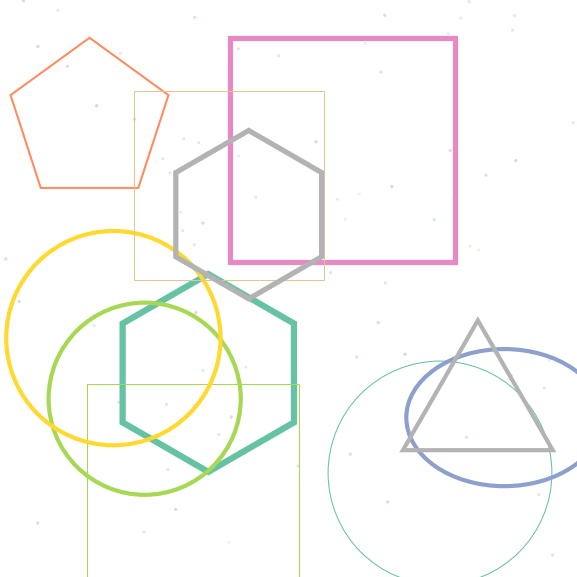[{"shape": "circle", "thickness": 0.5, "radius": 0.97, "center": [0.762, 0.18]}, {"shape": "hexagon", "thickness": 3, "radius": 0.86, "center": [0.361, 0.353]}, {"shape": "pentagon", "thickness": 1, "radius": 0.72, "center": [0.155, 0.79]}, {"shape": "oval", "thickness": 2, "radius": 0.85, "center": [0.873, 0.276]}, {"shape": "square", "thickness": 2.5, "radius": 0.97, "center": [0.593, 0.74]}, {"shape": "square", "thickness": 0.5, "radius": 0.92, "center": [0.334, 0.151]}, {"shape": "circle", "thickness": 2, "radius": 0.83, "center": [0.251, 0.309]}, {"shape": "circle", "thickness": 2, "radius": 0.93, "center": [0.196, 0.414]}, {"shape": "square", "thickness": 0.5, "radius": 0.82, "center": [0.396, 0.678]}, {"shape": "triangle", "thickness": 2, "radius": 0.75, "center": [0.827, 0.295]}, {"shape": "hexagon", "thickness": 2.5, "radius": 0.73, "center": [0.431, 0.627]}]